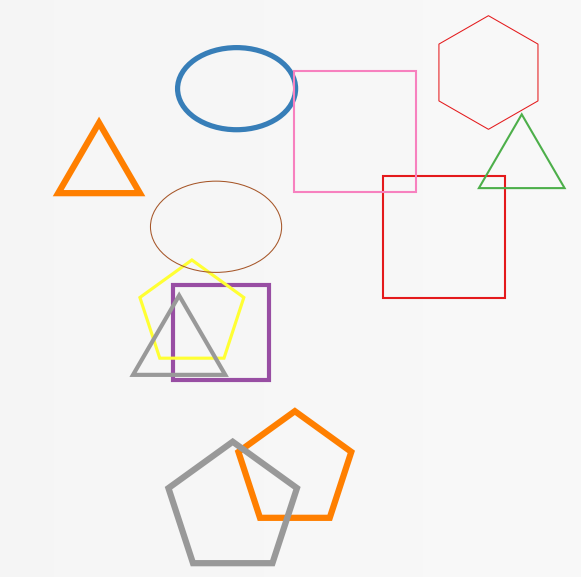[{"shape": "square", "thickness": 1, "radius": 0.52, "center": [0.764, 0.589]}, {"shape": "hexagon", "thickness": 0.5, "radius": 0.49, "center": [0.84, 0.874]}, {"shape": "oval", "thickness": 2.5, "radius": 0.51, "center": [0.407, 0.846]}, {"shape": "triangle", "thickness": 1, "radius": 0.43, "center": [0.898, 0.716]}, {"shape": "square", "thickness": 2, "radius": 0.41, "center": [0.381, 0.423]}, {"shape": "triangle", "thickness": 3, "radius": 0.41, "center": [0.17, 0.705]}, {"shape": "pentagon", "thickness": 3, "radius": 0.51, "center": [0.507, 0.185]}, {"shape": "pentagon", "thickness": 1.5, "radius": 0.47, "center": [0.33, 0.455]}, {"shape": "oval", "thickness": 0.5, "radius": 0.56, "center": [0.372, 0.606]}, {"shape": "square", "thickness": 1, "radius": 0.52, "center": [0.61, 0.771]}, {"shape": "pentagon", "thickness": 3, "radius": 0.58, "center": [0.4, 0.118]}, {"shape": "triangle", "thickness": 2, "radius": 0.46, "center": [0.308, 0.396]}]